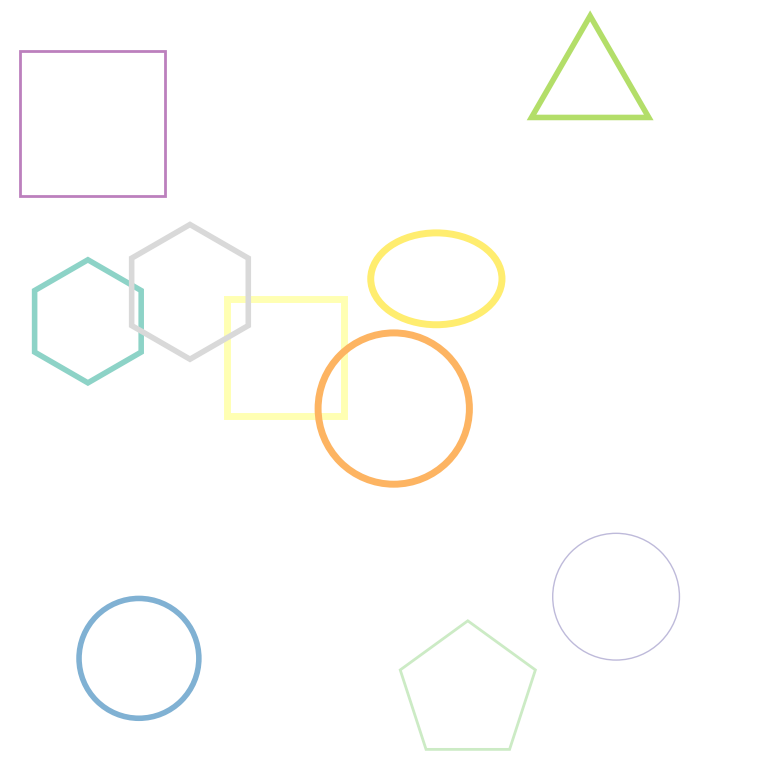[{"shape": "hexagon", "thickness": 2, "radius": 0.4, "center": [0.114, 0.583]}, {"shape": "square", "thickness": 2.5, "radius": 0.38, "center": [0.371, 0.535]}, {"shape": "circle", "thickness": 0.5, "radius": 0.41, "center": [0.8, 0.225]}, {"shape": "circle", "thickness": 2, "radius": 0.39, "center": [0.18, 0.145]}, {"shape": "circle", "thickness": 2.5, "radius": 0.49, "center": [0.511, 0.469]}, {"shape": "triangle", "thickness": 2, "radius": 0.44, "center": [0.766, 0.891]}, {"shape": "hexagon", "thickness": 2, "radius": 0.44, "center": [0.247, 0.621]}, {"shape": "square", "thickness": 1, "radius": 0.47, "center": [0.12, 0.84]}, {"shape": "pentagon", "thickness": 1, "radius": 0.46, "center": [0.608, 0.101]}, {"shape": "oval", "thickness": 2.5, "radius": 0.43, "center": [0.567, 0.638]}]